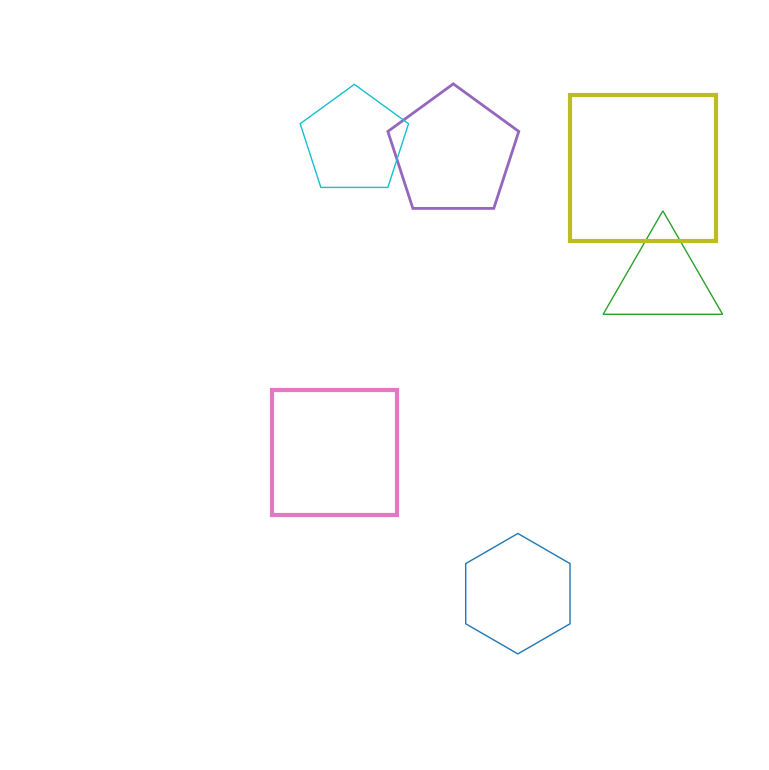[{"shape": "hexagon", "thickness": 0.5, "radius": 0.39, "center": [0.673, 0.229]}, {"shape": "triangle", "thickness": 0.5, "radius": 0.45, "center": [0.861, 0.637]}, {"shape": "pentagon", "thickness": 1, "radius": 0.45, "center": [0.589, 0.802]}, {"shape": "square", "thickness": 1.5, "radius": 0.41, "center": [0.434, 0.413]}, {"shape": "square", "thickness": 1.5, "radius": 0.47, "center": [0.835, 0.782]}, {"shape": "pentagon", "thickness": 0.5, "radius": 0.37, "center": [0.46, 0.816]}]